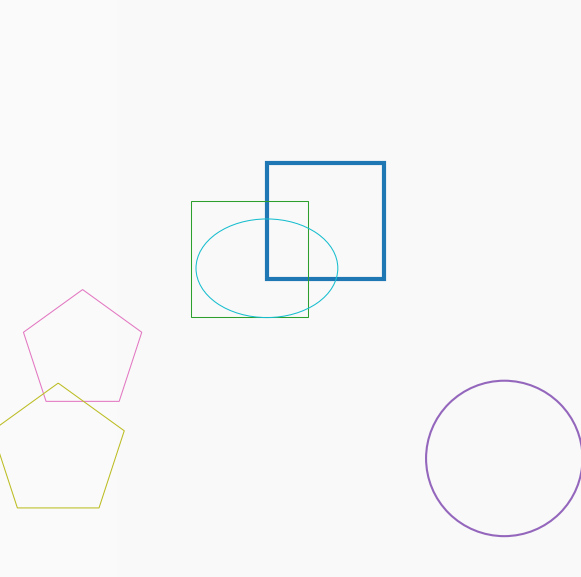[{"shape": "square", "thickness": 2, "radius": 0.51, "center": [0.56, 0.616]}, {"shape": "square", "thickness": 0.5, "radius": 0.5, "center": [0.43, 0.55]}, {"shape": "circle", "thickness": 1, "radius": 0.67, "center": [0.868, 0.205]}, {"shape": "pentagon", "thickness": 0.5, "radius": 0.54, "center": [0.142, 0.391]}, {"shape": "pentagon", "thickness": 0.5, "radius": 0.6, "center": [0.1, 0.216]}, {"shape": "oval", "thickness": 0.5, "radius": 0.61, "center": [0.459, 0.535]}]